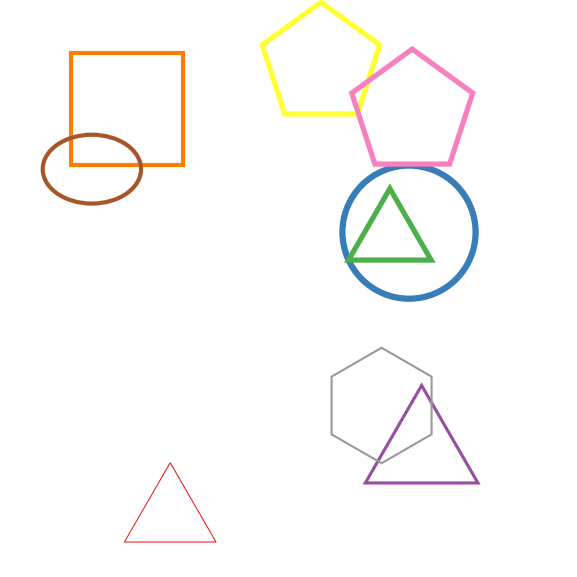[{"shape": "triangle", "thickness": 0.5, "radius": 0.46, "center": [0.295, 0.106]}, {"shape": "circle", "thickness": 3, "radius": 0.58, "center": [0.708, 0.597]}, {"shape": "triangle", "thickness": 2.5, "radius": 0.41, "center": [0.675, 0.59]}, {"shape": "triangle", "thickness": 1.5, "radius": 0.56, "center": [0.73, 0.219]}, {"shape": "square", "thickness": 2, "radius": 0.49, "center": [0.221, 0.81]}, {"shape": "pentagon", "thickness": 2.5, "radius": 0.54, "center": [0.556, 0.888]}, {"shape": "oval", "thickness": 2, "radius": 0.43, "center": [0.159, 0.706]}, {"shape": "pentagon", "thickness": 2.5, "radius": 0.55, "center": [0.714, 0.804]}, {"shape": "hexagon", "thickness": 1, "radius": 0.5, "center": [0.661, 0.297]}]